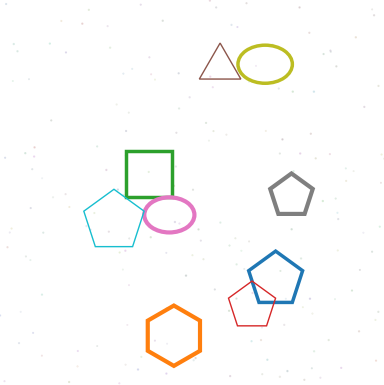[{"shape": "pentagon", "thickness": 2.5, "radius": 0.37, "center": [0.716, 0.274]}, {"shape": "hexagon", "thickness": 3, "radius": 0.39, "center": [0.452, 0.128]}, {"shape": "square", "thickness": 2.5, "radius": 0.3, "center": [0.388, 0.549]}, {"shape": "pentagon", "thickness": 1, "radius": 0.32, "center": [0.655, 0.206]}, {"shape": "triangle", "thickness": 1, "radius": 0.31, "center": [0.572, 0.826]}, {"shape": "oval", "thickness": 3, "radius": 0.33, "center": [0.44, 0.442]}, {"shape": "pentagon", "thickness": 3, "radius": 0.29, "center": [0.757, 0.491]}, {"shape": "oval", "thickness": 2.5, "radius": 0.35, "center": [0.689, 0.833]}, {"shape": "pentagon", "thickness": 1, "radius": 0.41, "center": [0.296, 0.426]}]